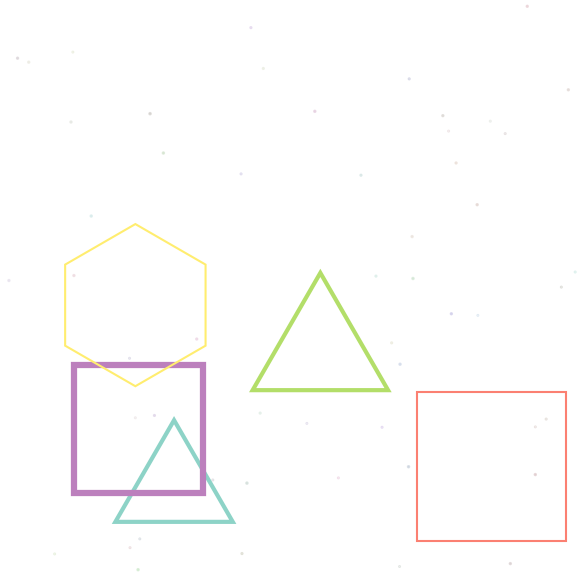[{"shape": "triangle", "thickness": 2, "radius": 0.59, "center": [0.301, 0.154]}, {"shape": "square", "thickness": 1, "radius": 0.64, "center": [0.851, 0.191]}, {"shape": "triangle", "thickness": 2, "radius": 0.68, "center": [0.555, 0.391]}, {"shape": "square", "thickness": 3, "radius": 0.56, "center": [0.24, 0.257]}, {"shape": "hexagon", "thickness": 1, "radius": 0.7, "center": [0.234, 0.471]}]